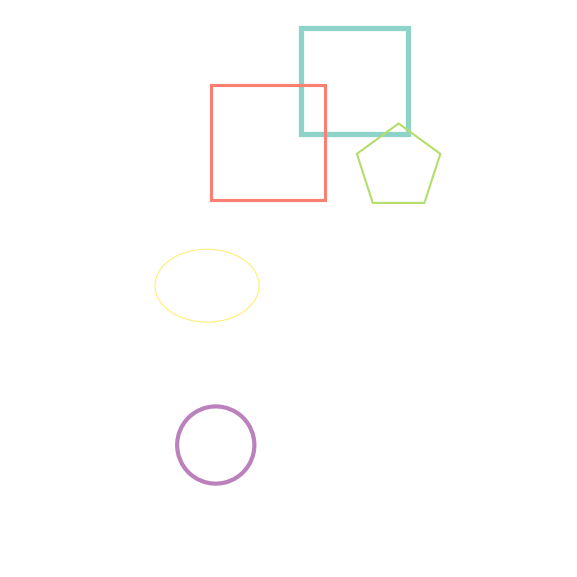[{"shape": "square", "thickness": 2.5, "radius": 0.46, "center": [0.614, 0.859]}, {"shape": "square", "thickness": 1.5, "radius": 0.5, "center": [0.464, 0.752]}, {"shape": "pentagon", "thickness": 1, "radius": 0.38, "center": [0.69, 0.709]}, {"shape": "circle", "thickness": 2, "radius": 0.33, "center": [0.374, 0.229]}, {"shape": "oval", "thickness": 0.5, "radius": 0.45, "center": [0.359, 0.504]}]